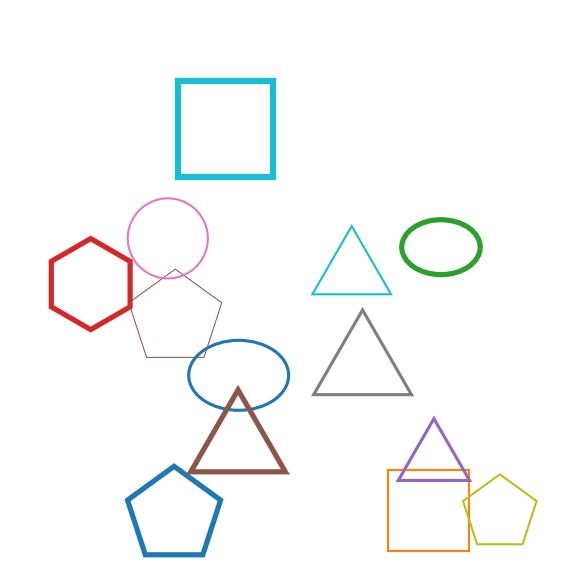[{"shape": "pentagon", "thickness": 2.5, "radius": 0.42, "center": [0.301, 0.107]}, {"shape": "oval", "thickness": 1.5, "radius": 0.43, "center": [0.413, 0.349]}, {"shape": "square", "thickness": 1, "radius": 0.35, "center": [0.742, 0.114]}, {"shape": "oval", "thickness": 2.5, "radius": 0.34, "center": [0.764, 0.571]}, {"shape": "hexagon", "thickness": 2.5, "radius": 0.39, "center": [0.157, 0.507]}, {"shape": "triangle", "thickness": 1.5, "radius": 0.36, "center": [0.751, 0.203]}, {"shape": "triangle", "thickness": 2.5, "radius": 0.47, "center": [0.412, 0.229]}, {"shape": "pentagon", "thickness": 0.5, "radius": 0.42, "center": [0.304, 0.449]}, {"shape": "circle", "thickness": 1, "radius": 0.35, "center": [0.291, 0.586]}, {"shape": "triangle", "thickness": 1.5, "radius": 0.49, "center": [0.628, 0.365]}, {"shape": "pentagon", "thickness": 1, "radius": 0.33, "center": [0.866, 0.111]}, {"shape": "triangle", "thickness": 1, "radius": 0.39, "center": [0.609, 0.529]}, {"shape": "square", "thickness": 3, "radius": 0.41, "center": [0.39, 0.776]}]